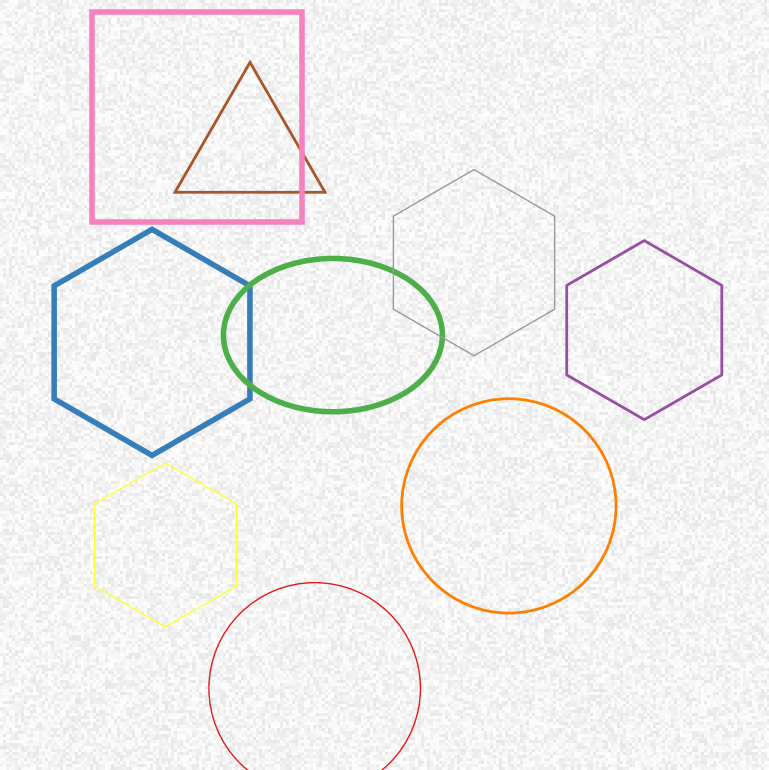[{"shape": "circle", "thickness": 0.5, "radius": 0.69, "center": [0.409, 0.106]}, {"shape": "hexagon", "thickness": 2, "radius": 0.73, "center": [0.197, 0.555]}, {"shape": "oval", "thickness": 2, "radius": 0.71, "center": [0.432, 0.565]}, {"shape": "hexagon", "thickness": 1, "radius": 0.58, "center": [0.837, 0.571]}, {"shape": "circle", "thickness": 1, "radius": 0.7, "center": [0.661, 0.343]}, {"shape": "hexagon", "thickness": 0.5, "radius": 0.53, "center": [0.215, 0.292]}, {"shape": "triangle", "thickness": 1, "radius": 0.56, "center": [0.325, 0.807]}, {"shape": "square", "thickness": 2, "radius": 0.68, "center": [0.256, 0.848]}, {"shape": "hexagon", "thickness": 0.5, "radius": 0.6, "center": [0.616, 0.659]}]